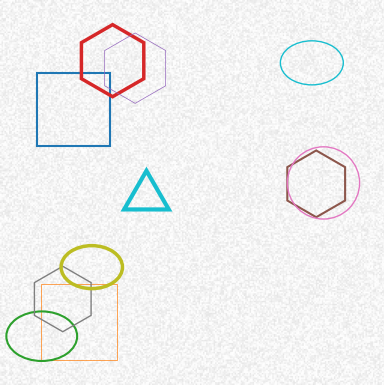[{"shape": "square", "thickness": 1.5, "radius": 0.47, "center": [0.191, 0.716]}, {"shape": "square", "thickness": 0.5, "radius": 0.49, "center": [0.206, 0.164]}, {"shape": "oval", "thickness": 1.5, "radius": 0.46, "center": [0.108, 0.127]}, {"shape": "hexagon", "thickness": 2.5, "radius": 0.47, "center": [0.292, 0.842]}, {"shape": "hexagon", "thickness": 0.5, "radius": 0.46, "center": [0.351, 0.823]}, {"shape": "hexagon", "thickness": 1.5, "radius": 0.43, "center": [0.821, 0.522]}, {"shape": "circle", "thickness": 1, "radius": 0.47, "center": [0.84, 0.525]}, {"shape": "hexagon", "thickness": 1, "radius": 0.43, "center": [0.163, 0.223]}, {"shape": "oval", "thickness": 2.5, "radius": 0.4, "center": [0.238, 0.306]}, {"shape": "triangle", "thickness": 3, "radius": 0.33, "center": [0.38, 0.489]}, {"shape": "oval", "thickness": 1, "radius": 0.41, "center": [0.81, 0.837]}]